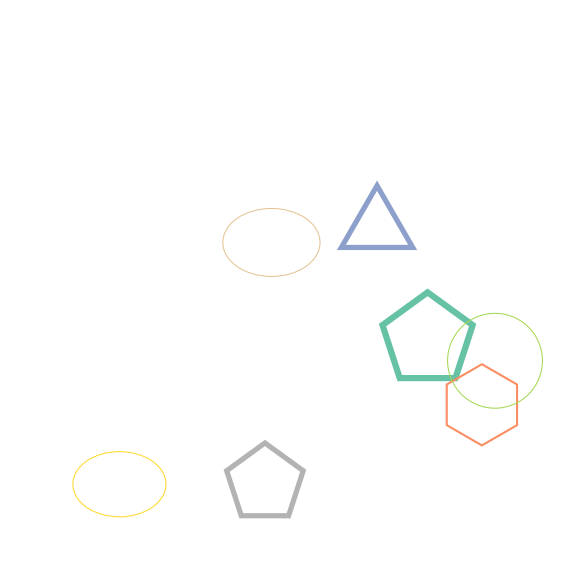[{"shape": "pentagon", "thickness": 3, "radius": 0.41, "center": [0.74, 0.411]}, {"shape": "hexagon", "thickness": 1, "radius": 0.35, "center": [0.834, 0.298]}, {"shape": "triangle", "thickness": 2.5, "radius": 0.36, "center": [0.653, 0.606]}, {"shape": "circle", "thickness": 0.5, "radius": 0.41, "center": [0.857, 0.374]}, {"shape": "oval", "thickness": 0.5, "radius": 0.4, "center": [0.207, 0.161]}, {"shape": "oval", "thickness": 0.5, "radius": 0.42, "center": [0.47, 0.579]}, {"shape": "pentagon", "thickness": 2.5, "radius": 0.35, "center": [0.459, 0.162]}]